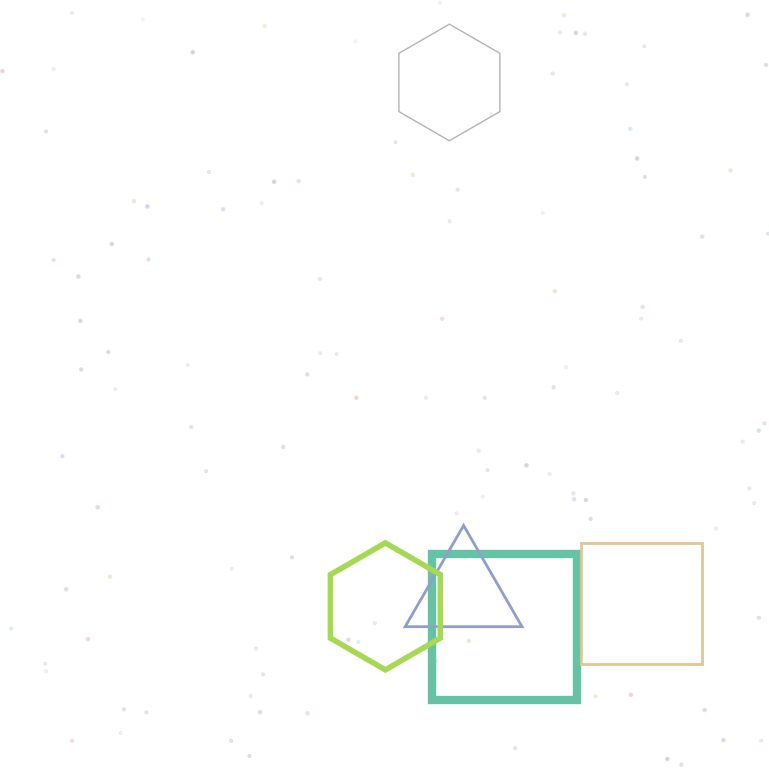[{"shape": "square", "thickness": 3, "radius": 0.47, "center": [0.655, 0.186]}, {"shape": "triangle", "thickness": 1, "radius": 0.44, "center": [0.602, 0.23]}, {"shape": "hexagon", "thickness": 2, "radius": 0.41, "center": [0.5, 0.213]}, {"shape": "square", "thickness": 1, "radius": 0.39, "center": [0.833, 0.216]}, {"shape": "hexagon", "thickness": 0.5, "radius": 0.38, "center": [0.584, 0.893]}]